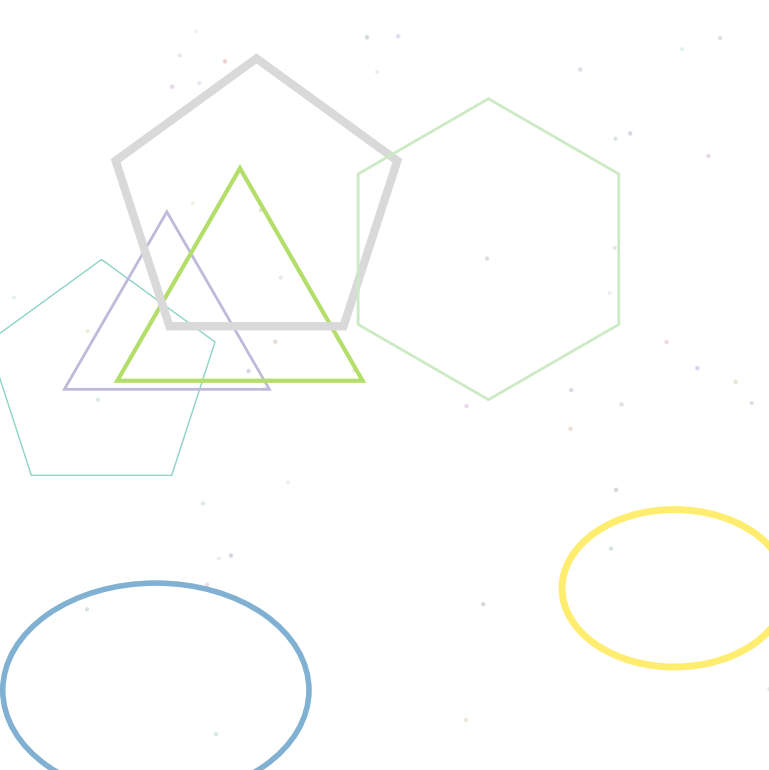[{"shape": "pentagon", "thickness": 0.5, "radius": 0.77, "center": [0.132, 0.508]}, {"shape": "triangle", "thickness": 1, "radius": 0.77, "center": [0.217, 0.571]}, {"shape": "oval", "thickness": 2, "radius": 0.99, "center": [0.202, 0.104]}, {"shape": "triangle", "thickness": 1.5, "radius": 0.92, "center": [0.312, 0.598]}, {"shape": "pentagon", "thickness": 3, "radius": 0.96, "center": [0.333, 0.732]}, {"shape": "hexagon", "thickness": 1, "radius": 0.98, "center": [0.634, 0.676]}, {"shape": "oval", "thickness": 2.5, "radius": 0.73, "center": [0.876, 0.236]}]